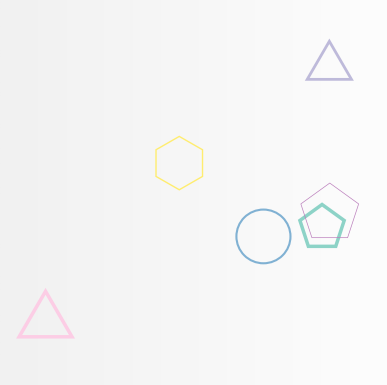[{"shape": "pentagon", "thickness": 2.5, "radius": 0.3, "center": [0.831, 0.409]}, {"shape": "triangle", "thickness": 2, "radius": 0.33, "center": [0.85, 0.827]}, {"shape": "circle", "thickness": 1.5, "radius": 0.35, "center": [0.68, 0.386]}, {"shape": "triangle", "thickness": 2.5, "radius": 0.39, "center": [0.118, 0.165]}, {"shape": "pentagon", "thickness": 0.5, "radius": 0.39, "center": [0.851, 0.446]}, {"shape": "hexagon", "thickness": 1, "radius": 0.35, "center": [0.463, 0.576]}]